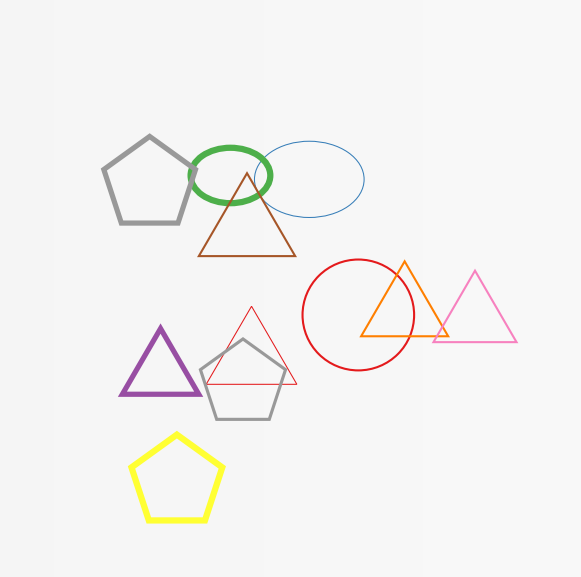[{"shape": "triangle", "thickness": 0.5, "radius": 0.45, "center": [0.433, 0.379]}, {"shape": "circle", "thickness": 1, "radius": 0.48, "center": [0.616, 0.454]}, {"shape": "oval", "thickness": 0.5, "radius": 0.47, "center": [0.532, 0.689]}, {"shape": "oval", "thickness": 3, "radius": 0.34, "center": [0.396, 0.695]}, {"shape": "triangle", "thickness": 2.5, "radius": 0.38, "center": [0.276, 0.354]}, {"shape": "triangle", "thickness": 1, "radius": 0.43, "center": [0.696, 0.46]}, {"shape": "pentagon", "thickness": 3, "radius": 0.41, "center": [0.304, 0.164]}, {"shape": "triangle", "thickness": 1, "radius": 0.48, "center": [0.425, 0.604]}, {"shape": "triangle", "thickness": 1, "radius": 0.41, "center": [0.817, 0.448]}, {"shape": "pentagon", "thickness": 1.5, "radius": 0.38, "center": [0.418, 0.335]}, {"shape": "pentagon", "thickness": 2.5, "radius": 0.41, "center": [0.257, 0.68]}]